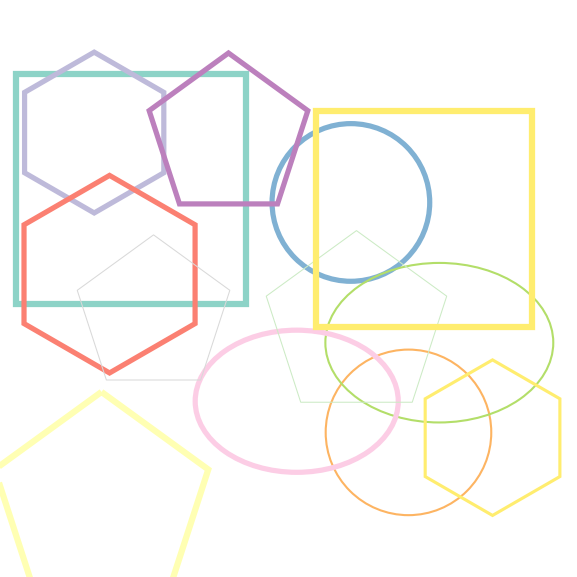[{"shape": "square", "thickness": 3, "radius": 0.99, "center": [0.227, 0.672]}, {"shape": "pentagon", "thickness": 3, "radius": 0.97, "center": [0.176, 0.126]}, {"shape": "hexagon", "thickness": 2.5, "radius": 0.7, "center": [0.163, 0.77]}, {"shape": "hexagon", "thickness": 2.5, "radius": 0.86, "center": [0.19, 0.524]}, {"shape": "circle", "thickness": 2.5, "radius": 0.68, "center": [0.608, 0.649]}, {"shape": "circle", "thickness": 1, "radius": 0.72, "center": [0.707, 0.25]}, {"shape": "oval", "thickness": 1, "radius": 0.99, "center": [0.761, 0.406]}, {"shape": "oval", "thickness": 2.5, "radius": 0.88, "center": [0.514, 0.304]}, {"shape": "pentagon", "thickness": 0.5, "radius": 0.69, "center": [0.266, 0.454]}, {"shape": "pentagon", "thickness": 2.5, "radius": 0.72, "center": [0.396, 0.763]}, {"shape": "pentagon", "thickness": 0.5, "radius": 0.82, "center": [0.617, 0.436]}, {"shape": "square", "thickness": 3, "radius": 0.94, "center": [0.735, 0.62]}, {"shape": "hexagon", "thickness": 1.5, "radius": 0.67, "center": [0.853, 0.241]}]